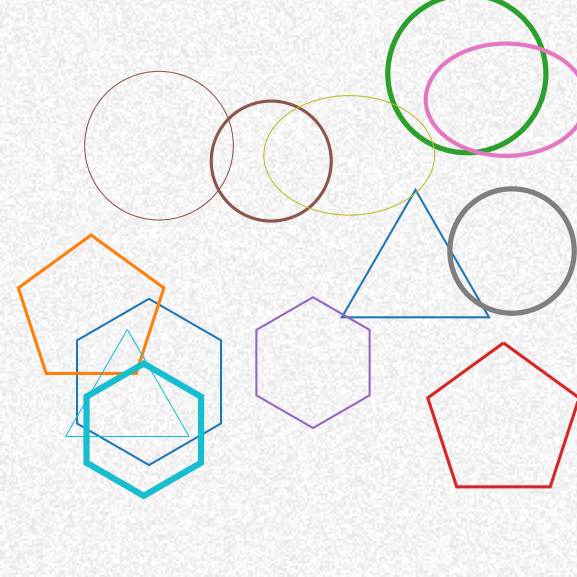[{"shape": "triangle", "thickness": 1, "radius": 0.74, "center": [0.719, 0.523]}, {"shape": "hexagon", "thickness": 1, "radius": 0.72, "center": [0.258, 0.338]}, {"shape": "pentagon", "thickness": 1.5, "radius": 0.66, "center": [0.158, 0.46]}, {"shape": "circle", "thickness": 2.5, "radius": 0.68, "center": [0.808, 0.872]}, {"shape": "pentagon", "thickness": 1.5, "radius": 0.69, "center": [0.872, 0.268]}, {"shape": "hexagon", "thickness": 1, "radius": 0.57, "center": [0.542, 0.371]}, {"shape": "circle", "thickness": 0.5, "radius": 0.64, "center": [0.275, 0.747]}, {"shape": "circle", "thickness": 1.5, "radius": 0.52, "center": [0.47, 0.72]}, {"shape": "oval", "thickness": 2, "radius": 0.69, "center": [0.876, 0.826]}, {"shape": "circle", "thickness": 2.5, "radius": 0.54, "center": [0.887, 0.564]}, {"shape": "oval", "thickness": 0.5, "radius": 0.74, "center": [0.605, 0.73]}, {"shape": "hexagon", "thickness": 3, "radius": 0.57, "center": [0.249, 0.255]}, {"shape": "triangle", "thickness": 0.5, "radius": 0.62, "center": [0.22, 0.305]}]